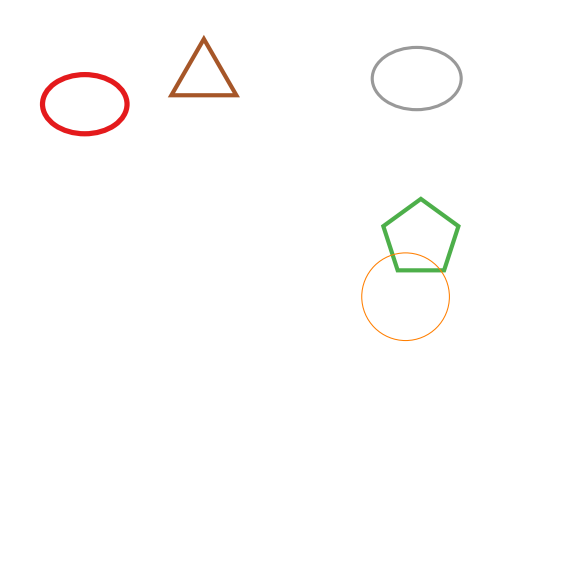[{"shape": "oval", "thickness": 2.5, "radius": 0.37, "center": [0.147, 0.819]}, {"shape": "pentagon", "thickness": 2, "radius": 0.34, "center": [0.729, 0.586]}, {"shape": "circle", "thickness": 0.5, "radius": 0.38, "center": [0.702, 0.485]}, {"shape": "triangle", "thickness": 2, "radius": 0.32, "center": [0.353, 0.867]}, {"shape": "oval", "thickness": 1.5, "radius": 0.39, "center": [0.722, 0.863]}]